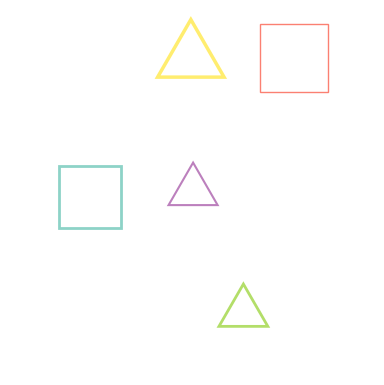[{"shape": "square", "thickness": 2, "radius": 0.4, "center": [0.234, 0.488]}, {"shape": "square", "thickness": 1, "radius": 0.44, "center": [0.764, 0.85]}, {"shape": "triangle", "thickness": 2, "radius": 0.37, "center": [0.632, 0.189]}, {"shape": "triangle", "thickness": 1.5, "radius": 0.37, "center": [0.502, 0.504]}, {"shape": "triangle", "thickness": 2.5, "radius": 0.5, "center": [0.496, 0.849]}]